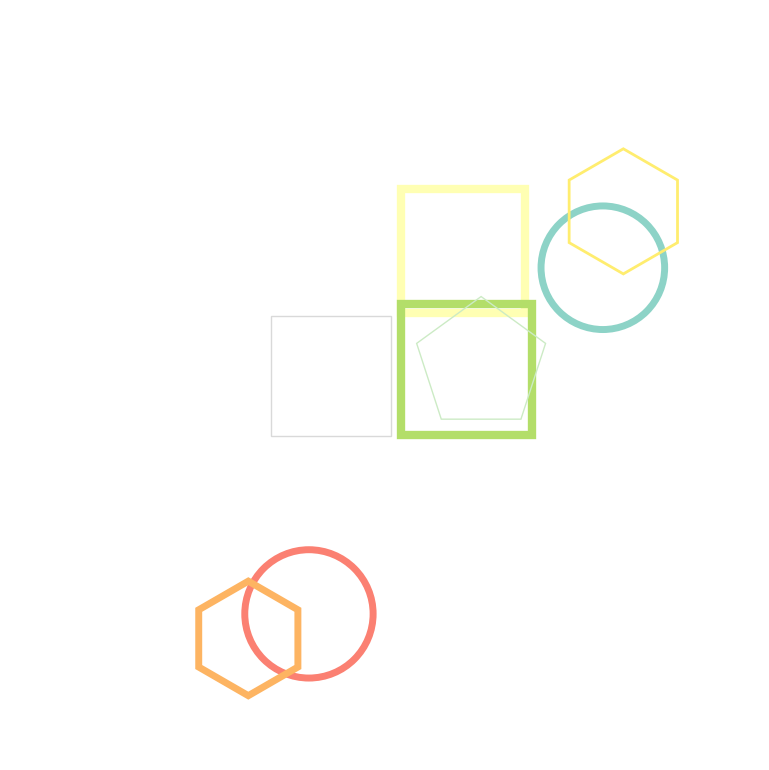[{"shape": "circle", "thickness": 2.5, "radius": 0.4, "center": [0.783, 0.652]}, {"shape": "square", "thickness": 3, "radius": 0.4, "center": [0.601, 0.674]}, {"shape": "circle", "thickness": 2.5, "radius": 0.42, "center": [0.401, 0.203]}, {"shape": "hexagon", "thickness": 2.5, "radius": 0.37, "center": [0.322, 0.171]}, {"shape": "square", "thickness": 3, "radius": 0.43, "center": [0.606, 0.52]}, {"shape": "square", "thickness": 0.5, "radius": 0.39, "center": [0.43, 0.511]}, {"shape": "pentagon", "thickness": 0.5, "radius": 0.44, "center": [0.625, 0.527]}, {"shape": "hexagon", "thickness": 1, "radius": 0.41, "center": [0.81, 0.726]}]